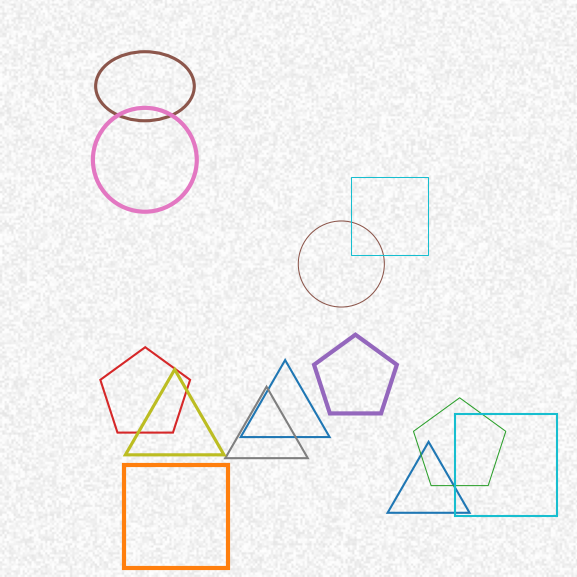[{"shape": "triangle", "thickness": 1, "radius": 0.41, "center": [0.742, 0.152]}, {"shape": "triangle", "thickness": 1, "radius": 0.44, "center": [0.494, 0.287]}, {"shape": "square", "thickness": 2, "radius": 0.45, "center": [0.305, 0.104]}, {"shape": "pentagon", "thickness": 0.5, "radius": 0.42, "center": [0.796, 0.226]}, {"shape": "pentagon", "thickness": 1, "radius": 0.41, "center": [0.251, 0.316]}, {"shape": "pentagon", "thickness": 2, "radius": 0.38, "center": [0.616, 0.344]}, {"shape": "circle", "thickness": 0.5, "radius": 0.37, "center": [0.591, 0.542]}, {"shape": "oval", "thickness": 1.5, "radius": 0.43, "center": [0.251, 0.85]}, {"shape": "circle", "thickness": 2, "radius": 0.45, "center": [0.251, 0.722]}, {"shape": "triangle", "thickness": 1, "radius": 0.41, "center": [0.462, 0.247]}, {"shape": "triangle", "thickness": 1.5, "radius": 0.49, "center": [0.303, 0.261]}, {"shape": "square", "thickness": 1, "radius": 0.44, "center": [0.877, 0.194]}, {"shape": "square", "thickness": 0.5, "radius": 0.34, "center": [0.674, 0.625]}]